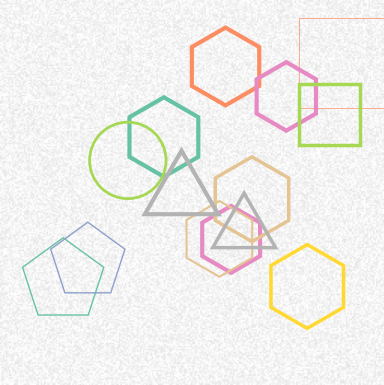[{"shape": "hexagon", "thickness": 3, "radius": 0.52, "center": [0.426, 0.644]}, {"shape": "pentagon", "thickness": 1, "radius": 0.55, "center": [0.164, 0.271]}, {"shape": "hexagon", "thickness": 3, "radius": 0.51, "center": [0.586, 0.827]}, {"shape": "square", "thickness": 0.5, "radius": 0.59, "center": [0.895, 0.836]}, {"shape": "pentagon", "thickness": 1, "radius": 0.51, "center": [0.228, 0.321]}, {"shape": "hexagon", "thickness": 3, "radius": 0.43, "center": [0.6, 0.378]}, {"shape": "hexagon", "thickness": 3, "radius": 0.45, "center": [0.744, 0.75]}, {"shape": "square", "thickness": 2.5, "radius": 0.4, "center": [0.856, 0.702]}, {"shape": "circle", "thickness": 2, "radius": 0.5, "center": [0.332, 0.583]}, {"shape": "hexagon", "thickness": 2.5, "radius": 0.54, "center": [0.798, 0.256]}, {"shape": "hexagon", "thickness": 2.5, "radius": 0.55, "center": [0.654, 0.482]}, {"shape": "hexagon", "thickness": 1.5, "radius": 0.49, "center": [0.57, 0.38]}, {"shape": "triangle", "thickness": 2.5, "radius": 0.47, "center": [0.634, 0.404]}, {"shape": "triangle", "thickness": 3, "radius": 0.55, "center": [0.471, 0.499]}]